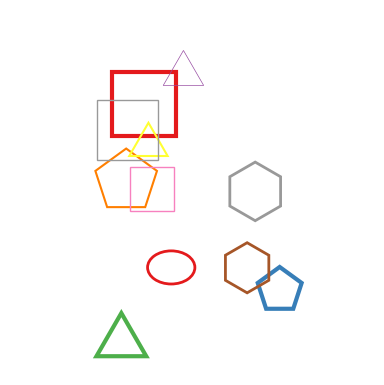[{"shape": "oval", "thickness": 2, "radius": 0.31, "center": [0.445, 0.305]}, {"shape": "square", "thickness": 3, "radius": 0.41, "center": [0.374, 0.73]}, {"shape": "pentagon", "thickness": 3, "radius": 0.3, "center": [0.726, 0.247]}, {"shape": "triangle", "thickness": 3, "radius": 0.37, "center": [0.315, 0.112]}, {"shape": "triangle", "thickness": 0.5, "radius": 0.3, "center": [0.476, 0.808]}, {"shape": "pentagon", "thickness": 1.5, "radius": 0.42, "center": [0.328, 0.53]}, {"shape": "triangle", "thickness": 1.5, "radius": 0.29, "center": [0.386, 0.624]}, {"shape": "hexagon", "thickness": 2, "radius": 0.33, "center": [0.642, 0.304]}, {"shape": "square", "thickness": 1, "radius": 0.29, "center": [0.395, 0.509]}, {"shape": "hexagon", "thickness": 2, "radius": 0.38, "center": [0.663, 0.503]}, {"shape": "square", "thickness": 1, "radius": 0.39, "center": [0.331, 0.663]}]